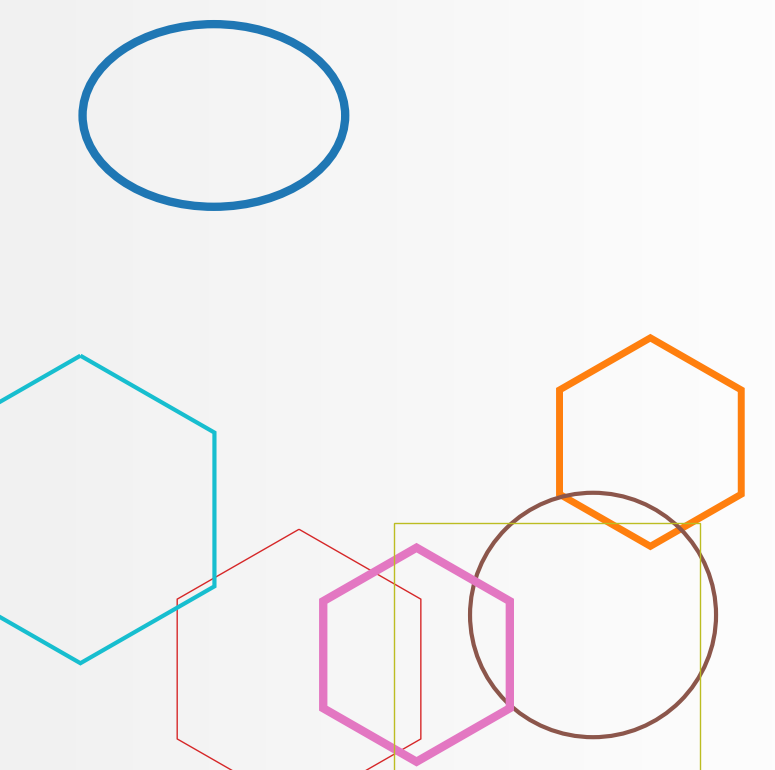[{"shape": "oval", "thickness": 3, "radius": 0.85, "center": [0.276, 0.85]}, {"shape": "hexagon", "thickness": 2.5, "radius": 0.68, "center": [0.839, 0.426]}, {"shape": "hexagon", "thickness": 0.5, "radius": 0.91, "center": [0.386, 0.131]}, {"shape": "circle", "thickness": 1.5, "radius": 0.79, "center": [0.765, 0.201]}, {"shape": "hexagon", "thickness": 3, "radius": 0.7, "center": [0.537, 0.15]}, {"shape": "square", "thickness": 0.5, "radius": 0.99, "center": [0.706, 0.124]}, {"shape": "hexagon", "thickness": 1.5, "radius": 1.0, "center": [0.104, 0.338]}]